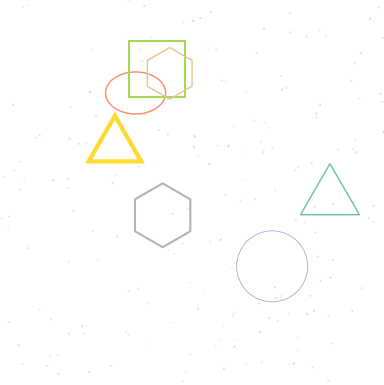[{"shape": "triangle", "thickness": 1, "radius": 0.44, "center": [0.857, 0.487]}, {"shape": "oval", "thickness": 1, "radius": 0.39, "center": [0.352, 0.759]}, {"shape": "circle", "thickness": 0.5, "radius": 0.46, "center": [0.707, 0.308]}, {"shape": "square", "thickness": 1.5, "radius": 0.36, "center": [0.408, 0.821]}, {"shape": "triangle", "thickness": 3, "radius": 0.39, "center": [0.299, 0.62]}, {"shape": "hexagon", "thickness": 1, "radius": 0.33, "center": [0.441, 0.809]}, {"shape": "hexagon", "thickness": 1.5, "radius": 0.41, "center": [0.422, 0.441]}]